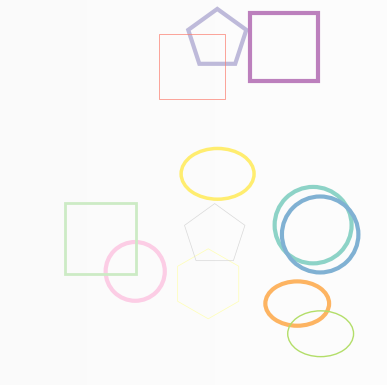[{"shape": "circle", "thickness": 3, "radius": 0.5, "center": [0.808, 0.415]}, {"shape": "hexagon", "thickness": 0.5, "radius": 0.46, "center": [0.537, 0.263]}, {"shape": "pentagon", "thickness": 3, "radius": 0.39, "center": [0.561, 0.898]}, {"shape": "square", "thickness": 0.5, "radius": 0.42, "center": [0.495, 0.828]}, {"shape": "circle", "thickness": 3, "radius": 0.49, "center": [0.826, 0.391]}, {"shape": "oval", "thickness": 3, "radius": 0.41, "center": [0.767, 0.212]}, {"shape": "oval", "thickness": 1, "radius": 0.42, "center": [0.827, 0.133]}, {"shape": "circle", "thickness": 3, "radius": 0.38, "center": [0.349, 0.295]}, {"shape": "pentagon", "thickness": 0.5, "radius": 0.41, "center": [0.554, 0.389]}, {"shape": "square", "thickness": 3, "radius": 0.44, "center": [0.734, 0.879]}, {"shape": "square", "thickness": 2, "radius": 0.46, "center": [0.259, 0.38]}, {"shape": "oval", "thickness": 2.5, "radius": 0.47, "center": [0.562, 0.548]}]